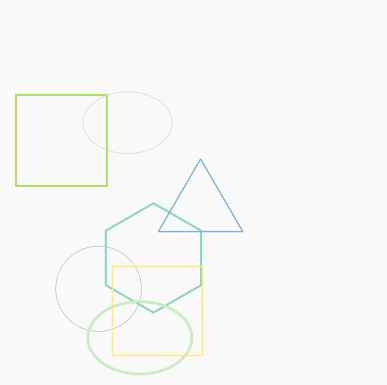[{"shape": "hexagon", "thickness": 1.5, "radius": 0.71, "center": [0.396, 0.33]}, {"shape": "circle", "thickness": 0.5, "radius": 0.55, "center": [0.255, 0.25]}, {"shape": "triangle", "thickness": 1, "radius": 0.63, "center": [0.518, 0.461]}, {"shape": "square", "thickness": 1.5, "radius": 0.59, "center": [0.158, 0.635]}, {"shape": "oval", "thickness": 0.5, "radius": 0.57, "center": [0.329, 0.681]}, {"shape": "oval", "thickness": 2, "radius": 0.67, "center": [0.361, 0.123]}, {"shape": "square", "thickness": 1, "radius": 0.58, "center": [0.406, 0.194]}]